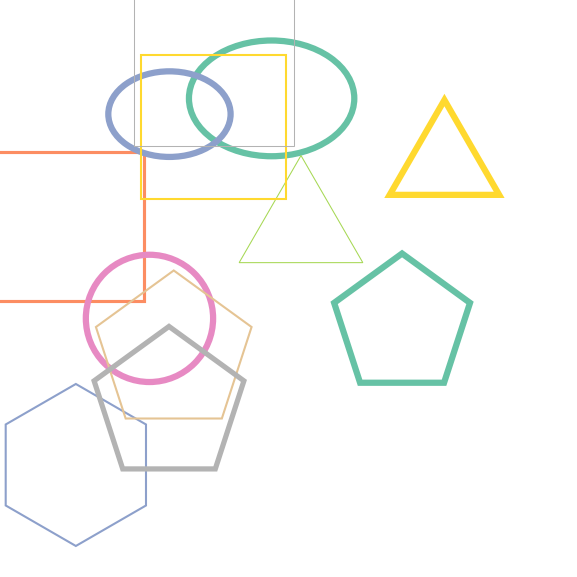[{"shape": "oval", "thickness": 3, "radius": 0.72, "center": [0.47, 0.829]}, {"shape": "pentagon", "thickness": 3, "radius": 0.62, "center": [0.696, 0.436]}, {"shape": "square", "thickness": 1.5, "radius": 0.64, "center": [0.12, 0.607]}, {"shape": "hexagon", "thickness": 1, "radius": 0.7, "center": [0.131, 0.194]}, {"shape": "oval", "thickness": 3, "radius": 0.53, "center": [0.293, 0.802]}, {"shape": "circle", "thickness": 3, "radius": 0.55, "center": [0.259, 0.448]}, {"shape": "triangle", "thickness": 0.5, "radius": 0.62, "center": [0.521, 0.606]}, {"shape": "triangle", "thickness": 3, "radius": 0.55, "center": [0.77, 0.716]}, {"shape": "square", "thickness": 1, "radius": 0.63, "center": [0.37, 0.779]}, {"shape": "pentagon", "thickness": 1, "radius": 0.71, "center": [0.301, 0.389]}, {"shape": "square", "thickness": 0.5, "radius": 0.69, "center": [0.37, 0.885]}, {"shape": "pentagon", "thickness": 2.5, "radius": 0.68, "center": [0.293, 0.297]}]